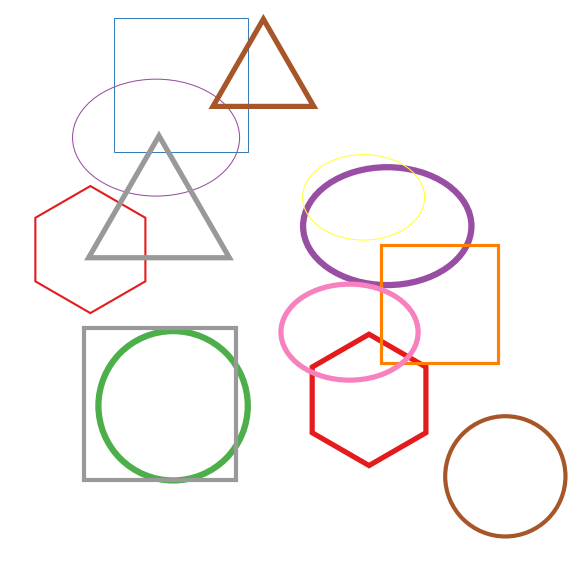[{"shape": "hexagon", "thickness": 1, "radius": 0.55, "center": [0.156, 0.567]}, {"shape": "hexagon", "thickness": 2.5, "radius": 0.57, "center": [0.639, 0.307]}, {"shape": "square", "thickness": 0.5, "radius": 0.58, "center": [0.313, 0.853]}, {"shape": "circle", "thickness": 3, "radius": 0.65, "center": [0.3, 0.297]}, {"shape": "oval", "thickness": 3, "radius": 0.73, "center": [0.671, 0.608]}, {"shape": "oval", "thickness": 0.5, "radius": 0.72, "center": [0.27, 0.761]}, {"shape": "square", "thickness": 1.5, "radius": 0.51, "center": [0.761, 0.473]}, {"shape": "oval", "thickness": 0.5, "radius": 0.53, "center": [0.63, 0.657]}, {"shape": "circle", "thickness": 2, "radius": 0.52, "center": [0.875, 0.174]}, {"shape": "triangle", "thickness": 2.5, "radius": 0.5, "center": [0.456, 0.865]}, {"shape": "oval", "thickness": 2.5, "radius": 0.59, "center": [0.605, 0.424]}, {"shape": "square", "thickness": 2, "radius": 0.66, "center": [0.277, 0.3]}, {"shape": "triangle", "thickness": 2.5, "radius": 0.7, "center": [0.275, 0.623]}]